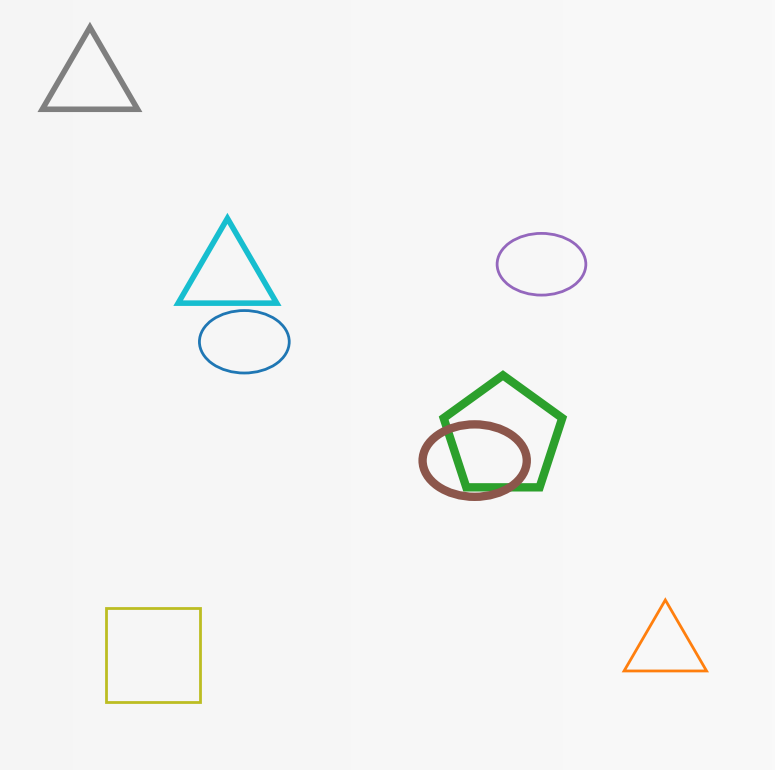[{"shape": "oval", "thickness": 1, "radius": 0.29, "center": [0.315, 0.556]}, {"shape": "triangle", "thickness": 1, "radius": 0.31, "center": [0.858, 0.159]}, {"shape": "pentagon", "thickness": 3, "radius": 0.4, "center": [0.649, 0.432]}, {"shape": "oval", "thickness": 1, "radius": 0.29, "center": [0.699, 0.657]}, {"shape": "oval", "thickness": 3, "radius": 0.34, "center": [0.612, 0.402]}, {"shape": "triangle", "thickness": 2, "radius": 0.35, "center": [0.116, 0.894]}, {"shape": "square", "thickness": 1, "radius": 0.3, "center": [0.197, 0.149]}, {"shape": "triangle", "thickness": 2, "radius": 0.37, "center": [0.293, 0.643]}]